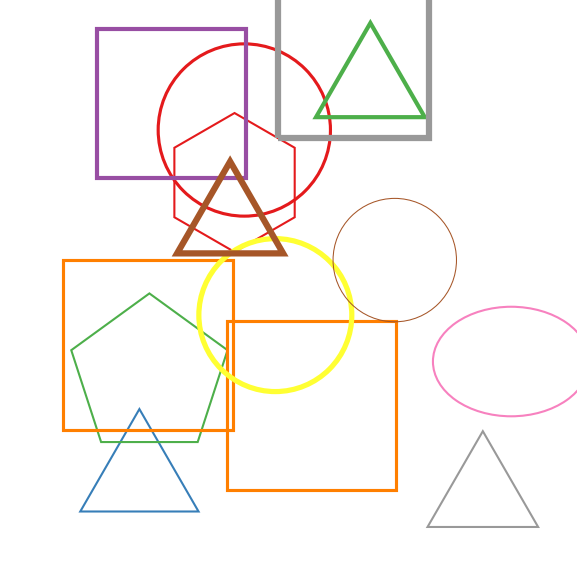[{"shape": "circle", "thickness": 1.5, "radius": 0.75, "center": [0.423, 0.774]}, {"shape": "hexagon", "thickness": 1, "radius": 0.6, "center": [0.406, 0.683]}, {"shape": "triangle", "thickness": 1, "radius": 0.59, "center": [0.241, 0.173]}, {"shape": "pentagon", "thickness": 1, "radius": 0.71, "center": [0.259, 0.349]}, {"shape": "triangle", "thickness": 2, "radius": 0.54, "center": [0.641, 0.851]}, {"shape": "square", "thickness": 2, "radius": 0.64, "center": [0.298, 0.821]}, {"shape": "square", "thickness": 1.5, "radius": 0.73, "center": [0.54, 0.296]}, {"shape": "square", "thickness": 1.5, "radius": 0.74, "center": [0.257, 0.402]}, {"shape": "circle", "thickness": 2.5, "radius": 0.66, "center": [0.477, 0.453]}, {"shape": "triangle", "thickness": 3, "radius": 0.53, "center": [0.398, 0.613]}, {"shape": "circle", "thickness": 0.5, "radius": 0.53, "center": [0.684, 0.549]}, {"shape": "oval", "thickness": 1, "radius": 0.68, "center": [0.885, 0.373]}, {"shape": "square", "thickness": 3, "radius": 0.65, "center": [0.612, 0.891]}, {"shape": "triangle", "thickness": 1, "radius": 0.55, "center": [0.836, 0.142]}]